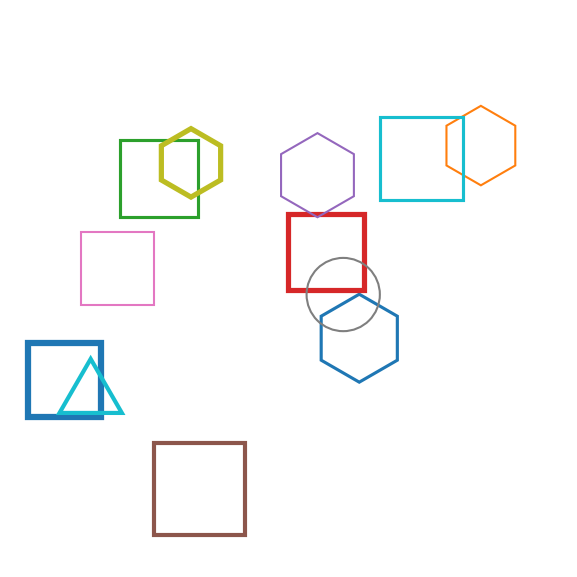[{"shape": "square", "thickness": 3, "radius": 0.32, "center": [0.112, 0.341]}, {"shape": "hexagon", "thickness": 1.5, "radius": 0.38, "center": [0.622, 0.414]}, {"shape": "hexagon", "thickness": 1, "radius": 0.34, "center": [0.833, 0.747]}, {"shape": "square", "thickness": 1.5, "radius": 0.33, "center": [0.275, 0.69]}, {"shape": "square", "thickness": 2.5, "radius": 0.33, "center": [0.565, 0.563]}, {"shape": "hexagon", "thickness": 1, "radius": 0.36, "center": [0.55, 0.696]}, {"shape": "square", "thickness": 2, "radius": 0.4, "center": [0.345, 0.152]}, {"shape": "square", "thickness": 1, "radius": 0.32, "center": [0.203, 0.535]}, {"shape": "circle", "thickness": 1, "radius": 0.32, "center": [0.594, 0.489]}, {"shape": "hexagon", "thickness": 2.5, "radius": 0.3, "center": [0.331, 0.717]}, {"shape": "square", "thickness": 1.5, "radius": 0.36, "center": [0.73, 0.725]}, {"shape": "triangle", "thickness": 2, "radius": 0.31, "center": [0.157, 0.315]}]